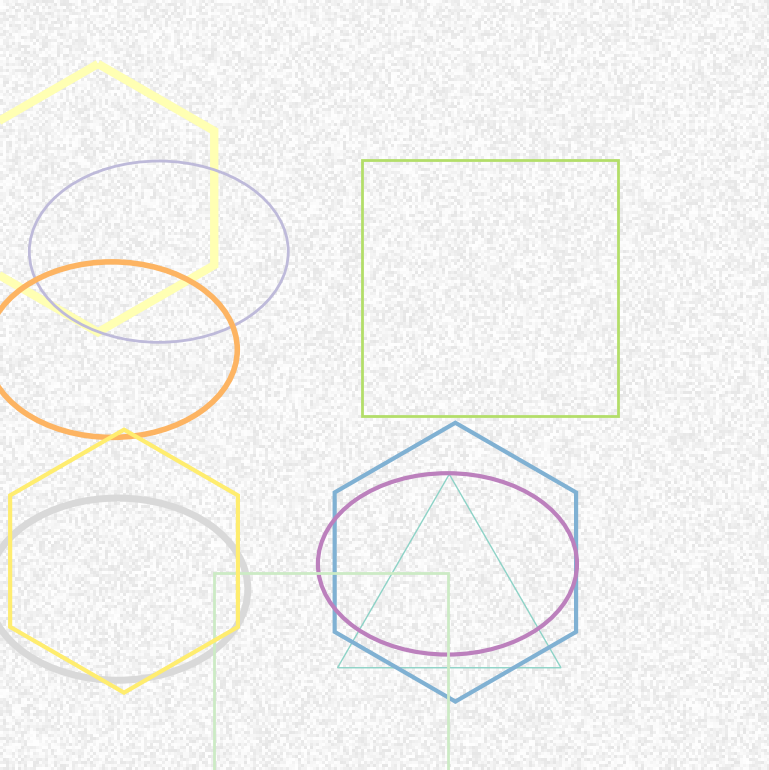[{"shape": "triangle", "thickness": 0.5, "radius": 0.84, "center": [0.583, 0.217]}, {"shape": "hexagon", "thickness": 3, "radius": 0.87, "center": [0.127, 0.743]}, {"shape": "oval", "thickness": 1, "radius": 0.84, "center": [0.206, 0.673]}, {"shape": "hexagon", "thickness": 1.5, "radius": 0.91, "center": [0.591, 0.27]}, {"shape": "oval", "thickness": 2, "radius": 0.81, "center": [0.145, 0.546]}, {"shape": "square", "thickness": 1, "radius": 0.83, "center": [0.636, 0.626]}, {"shape": "oval", "thickness": 2.5, "radius": 0.84, "center": [0.153, 0.235]}, {"shape": "oval", "thickness": 1.5, "radius": 0.84, "center": [0.581, 0.268]}, {"shape": "square", "thickness": 1, "radius": 0.76, "center": [0.43, 0.104]}, {"shape": "hexagon", "thickness": 1.5, "radius": 0.85, "center": [0.161, 0.271]}]